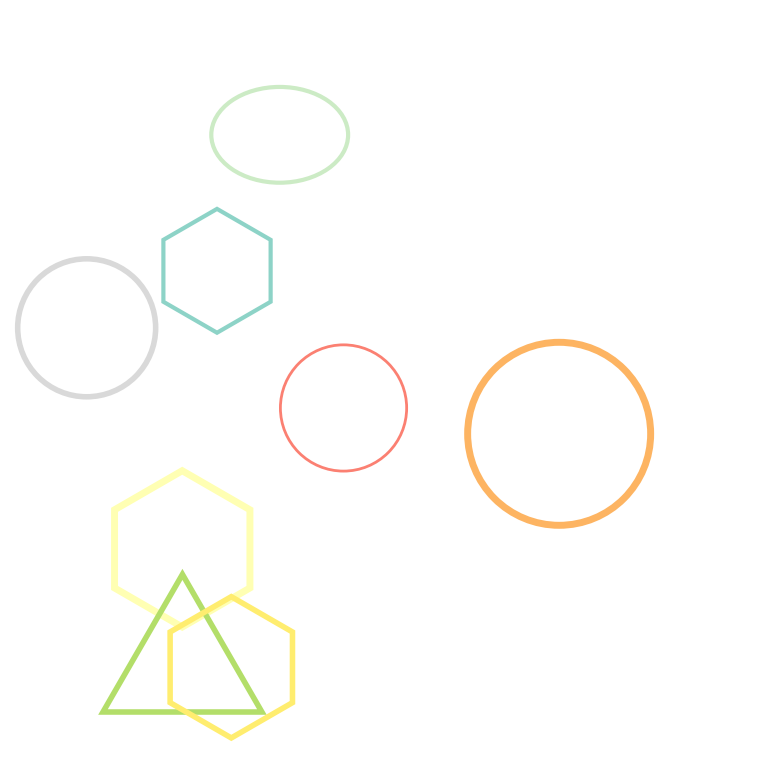[{"shape": "hexagon", "thickness": 1.5, "radius": 0.4, "center": [0.282, 0.648]}, {"shape": "hexagon", "thickness": 2.5, "radius": 0.51, "center": [0.237, 0.287]}, {"shape": "circle", "thickness": 1, "radius": 0.41, "center": [0.446, 0.47]}, {"shape": "circle", "thickness": 2.5, "radius": 0.59, "center": [0.726, 0.437]}, {"shape": "triangle", "thickness": 2, "radius": 0.6, "center": [0.237, 0.135]}, {"shape": "circle", "thickness": 2, "radius": 0.45, "center": [0.113, 0.574]}, {"shape": "oval", "thickness": 1.5, "radius": 0.44, "center": [0.363, 0.825]}, {"shape": "hexagon", "thickness": 2, "radius": 0.46, "center": [0.3, 0.133]}]